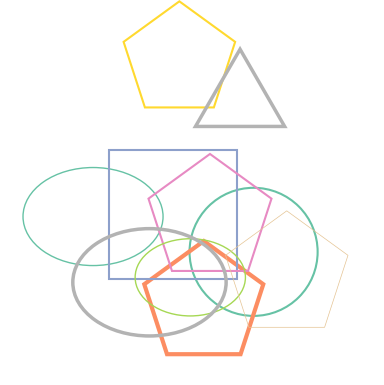[{"shape": "circle", "thickness": 1.5, "radius": 0.83, "center": [0.659, 0.346]}, {"shape": "oval", "thickness": 1, "radius": 0.91, "center": [0.242, 0.438]}, {"shape": "pentagon", "thickness": 3, "radius": 0.81, "center": [0.529, 0.211]}, {"shape": "square", "thickness": 1.5, "radius": 0.84, "center": [0.449, 0.443]}, {"shape": "pentagon", "thickness": 1.5, "radius": 0.84, "center": [0.545, 0.432]}, {"shape": "oval", "thickness": 1, "radius": 0.72, "center": [0.494, 0.28]}, {"shape": "pentagon", "thickness": 1.5, "radius": 0.76, "center": [0.466, 0.844]}, {"shape": "pentagon", "thickness": 0.5, "radius": 0.84, "center": [0.745, 0.285]}, {"shape": "oval", "thickness": 2.5, "radius": 1.0, "center": [0.388, 0.267]}, {"shape": "triangle", "thickness": 2.5, "radius": 0.67, "center": [0.624, 0.738]}]